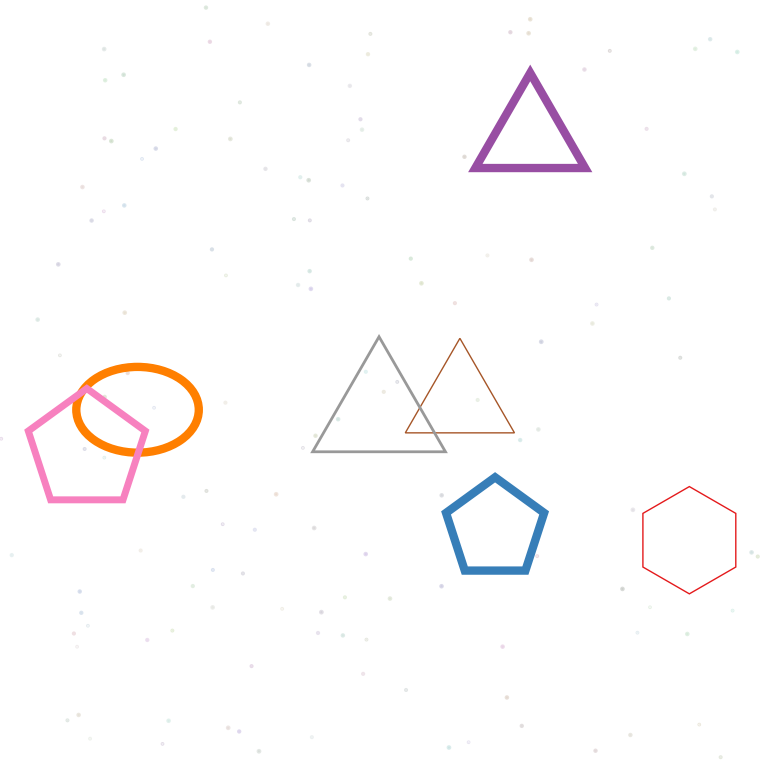[{"shape": "hexagon", "thickness": 0.5, "radius": 0.35, "center": [0.895, 0.298]}, {"shape": "pentagon", "thickness": 3, "radius": 0.33, "center": [0.643, 0.313]}, {"shape": "triangle", "thickness": 3, "radius": 0.41, "center": [0.689, 0.823]}, {"shape": "oval", "thickness": 3, "radius": 0.4, "center": [0.179, 0.468]}, {"shape": "triangle", "thickness": 0.5, "radius": 0.41, "center": [0.597, 0.479]}, {"shape": "pentagon", "thickness": 2.5, "radius": 0.4, "center": [0.113, 0.416]}, {"shape": "triangle", "thickness": 1, "radius": 0.5, "center": [0.492, 0.463]}]